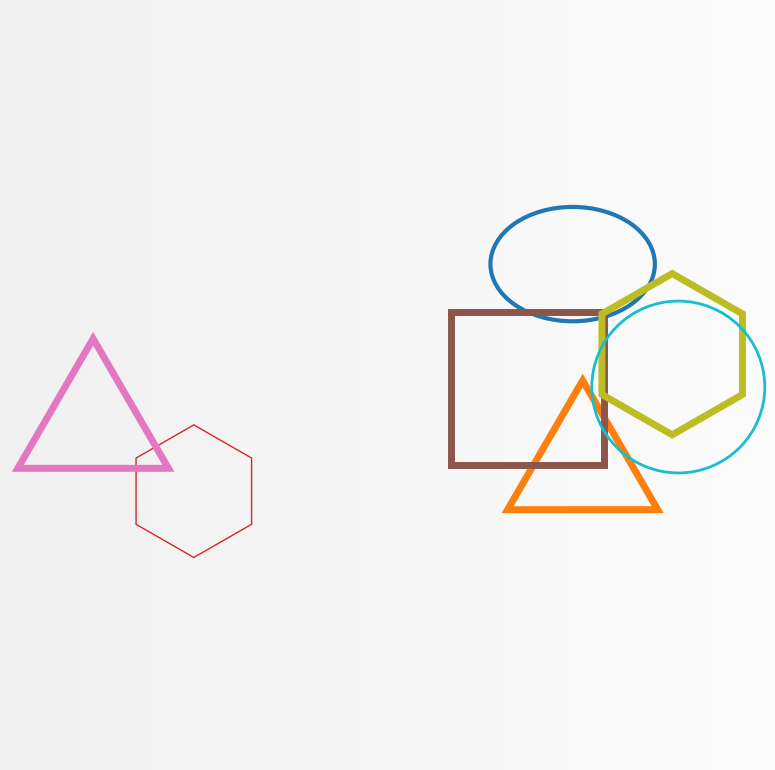[{"shape": "oval", "thickness": 1.5, "radius": 0.53, "center": [0.739, 0.657]}, {"shape": "triangle", "thickness": 2.5, "radius": 0.56, "center": [0.752, 0.394]}, {"shape": "hexagon", "thickness": 0.5, "radius": 0.43, "center": [0.25, 0.362]}, {"shape": "square", "thickness": 2.5, "radius": 0.49, "center": [0.68, 0.496]}, {"shape": "triangle", "thickness": 2.5, "radius": 0.56, "center": [0.12, 0.448]}, {"shape": "hexagon", "thickness": 2.5, "radius": 0.52, "center": [0.867, 0.54]}, {"shape": "circle", "thickness": 1, "radius": 0.56, "center": [0.875, 0.497]}]